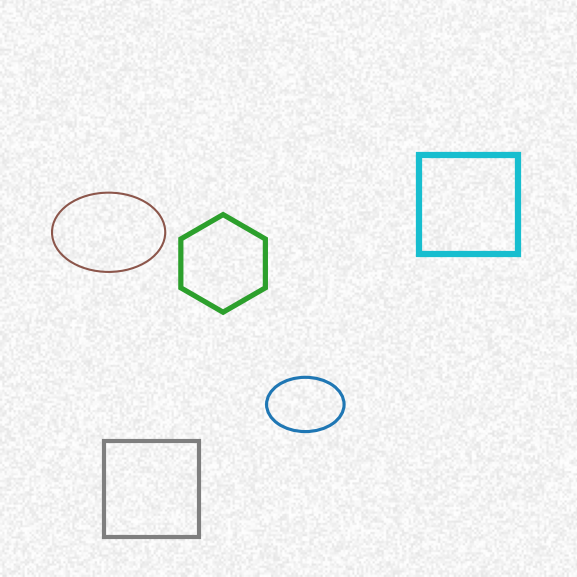[{"shape": "oval", "thickness": 1.5, "radius": 0.34, "center": [0.529, 0.299]}, {"shape": "hexagon", "thickness": 2.5, "radius": 0.42, "center": [0.386, 0.543]}, {"shape": "oval", "thickness": 1, "radius": 0.49, "center": [0.188, 0.597]}, {"shape": "square", "thickness": 2, "radius": 0.41, "center": [0.262, 0.152]}, {"shape": "square", "thickness": 3, "radius": 0.43, "center": [0.812, 0.645]}]